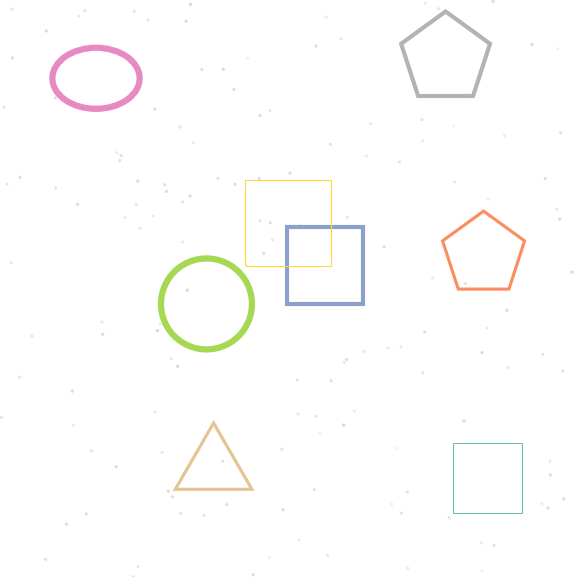[{"shape": "square", "thickness": 0.5, "radius": 0.3, "center": [0.844, 0.171]}, {"shape": "pentagon", "thickness": 1.5, "radius": 0.37, "center": [0.837, 0.559]}, {"shape": "square", "thickness": 2, "radius": 0.33, "center": [0.563, 0.54]}, {"shape": "oval", "thickness": 3, "radius": 0.38, "center": [0.166, 0.864]}, {"shape": "circle", "thickness": 3, "radius": 0.39, "center": [0.358, 0.473]}, {"shape": "square", "thickness": 0.5, "radius": 0.37, "center": [0.499, 0.614]}, {"shape": "triangle", "thickness": 1.5, "radius": 0.38, "center": [0.37, 0.19]}, {"shape": "pentagon", "thickness": 2, "radius": 0.4, "center": [0.772, 0.898]}]